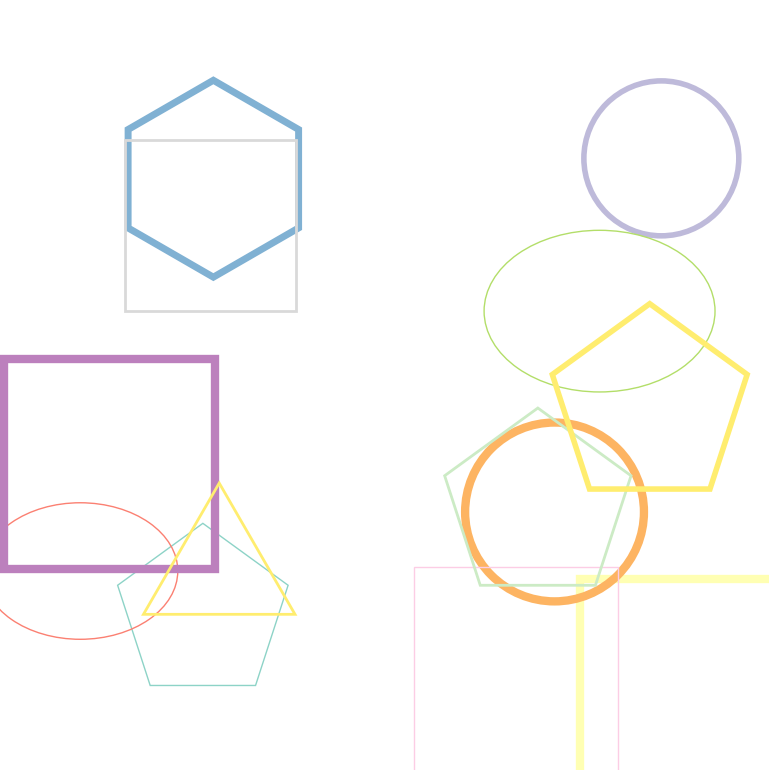[{"shape": "pentagon", "thickness": 0.5, "radius": 0.58, "center": [0.263, 0.204]}, {"shape": "square", "thickness": 3, "radius": 0.65, "center": [0.883, 0.119]}, {"shape": "circle", "thickness": 2, "radius": 0.5, "center": [0.859, 0.794]}, {"shape": "oval", "thickness": 0.5, "radius": 0.63, "center": [0.104, 0.258]}, {"shape": "hexagon", "thickness": 2.5, "radius": 0.64, "center": [0.277, 0.768]}, {"shape": "circle", "thickness": 3, "radius": 0.58, "center": [0.72, 0.335]}, {"shape": "oval", "thickness": 0.5, "radius": 0.75, "center": [0.779, 0.596]}, {"shape": "square", "thickness": 0.5, "radius": 0.66, "center": [0.67, 0.131]}, {"shape": "square", "thickness": 1, "radius": 0.56, "center": [0.273, 0.707]}, {"shape": "square", "thickness": 3, "radius": 0.68, "center": [0.142, 0.398]}, {"shape": "pentagon", "thickness": 1, "radius": 0.64, "center": [0.698, 0.343]}, {"shape": "pentagon", "thickness": 2, "radius": 0.67, "center": [0.844, 0.473]}, {"shape": "triangle", "thickness": 1, "radius": 0.57, "center": [0.285, 0.259]}]